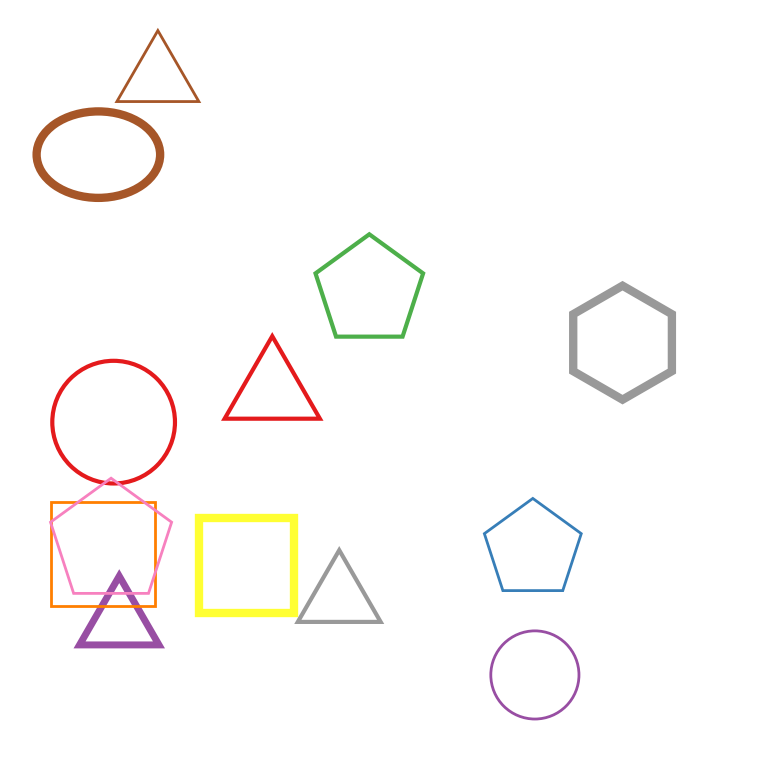[{"shape": "triangle", "thickness": 1.5, "radius": 0.36, "center": [0.354, 0.492]}, {"shape": "circle", "thickness": 1.5, "radius": 0.4, "center": [0.148, 0.452]}, {"shape": "pentagon", "thickness": 1, "radius": 0.33, "center": [0.692, 0.287]}, {"shape": "pentagon", "thickness": 1.5, "radius": 0.37, "center": [0.48, 0.622]}, {"shape": "circle", "thickness": 1, "radius": 0.29, "center": [0.695, 0.123]}, {"shape": "triangle", "thickness": 2.5, "radius": 0.3, "center": [0.155, 0.192]}, {"shape": "square", "thickness": 1, "radius": 0.34, "center": [0.134, 0.28]}, {"shape": "square", "thickness": 3, "radius": 0.31, "center": [0.32, 0.266]}, {"shape": "oval", "thickness": 3, "radius": 0.4, "center": [0.128, 0.799]}, {"shape": "triangle", "thickness": 1, "radius": 0.31, "center": [0.205, 0.899]}, {"shape": "pentagon", "thickness": 1, "radius": 0.41, "center": [0.144, 0.296]}, {"shape": "triangle", "thickness": 1.5, "radius": 0.31, "center": [0.441, 0.223]}, {"shape": "hexagon", "thickness": 3, "radius": 0.37, "center": [0.809, 0.555]}]